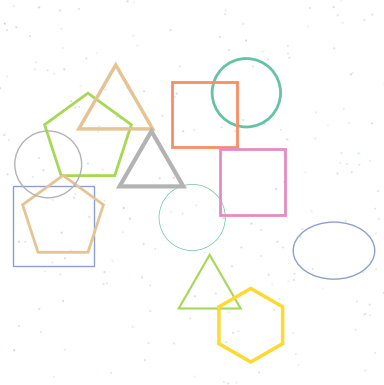[{"shape": "circle", "thickness": 2, "radius": 0.44, "center": [0.64, 0.759]}, {"shape": "circle", "thickness": 0.5, "radius": 0.43, "center": [0.499, 0.435]}, {"shape": "square", "thickness": 2, "radius": 0.42, "center": [0.532, 0.703]}, {"shape": "square", "thickness": 1, "radius": 0.52, "center": [0.139, 0.413]}, {"shape": "oval", "thickness": 1, "radius": 0.53, "center": [0.867, 0.349]}, {"shape": "square", "thickness": 2, "radius": 0.42, "center": [0.655, 0.527]}, {"shape": "pentagon", "thickness": 2, "radius": 0.59, "center": [0.228, 0.64]}, {"shape": "triangle", "thickness": 1.5, "radius": 0.46, "center": [0.545, 0.245]}, {"shape": "hexagon", "thickness": 2.5, "radius": 0.48, "center": [0.651, 0.155]}, {"shape": "triangle", "thickness": 2.5, "radius": 0.55, "center": [0.301, 0.721]}, {"shape": "pentagon", "thickness": 2, "radius": 0.55, "center": [0.164, 0.434]}, {"shape": "triangle", "thickness": 3, "radius": 0.48, "center": [0.393, 0.564]}, {"shape": "circle", "thickness": 1, "radius": 0.43, "center": [0.125, 0.573]}]